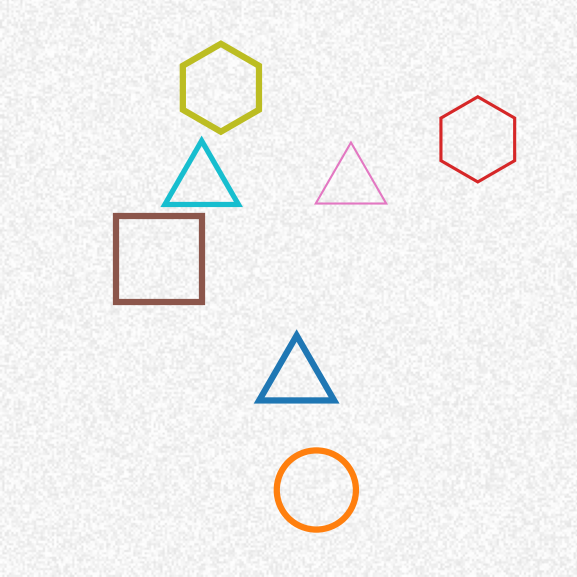[{"shape": "triangle", "thickness": 3, "radius": 0.37, "center": [0.514, 0.343]}, {"shape": "circle", "thickness": 3, "radius": 0.34, "center": [0.548, 0.151]}, {"shape": "hexagon", "thickness": 1.5, "radius": 0.37, "center": [0.827, 0.758]}, {"shape": "square", "thickness": 3, "radius": 0.37, "center": [0.275, 0.551]}, {"shape": "triangle", "thickness": 1, "radius": 0.35, "center": [0.608, 0.682]}, {"shape": "hexagon", "thickness": 3, "radius": 0.38, "center": [0.383, 0.847]}, {"shape": "triangle", "thickness": 2.5, "radius": 0.37, "center": [0.349, 0.682]}]